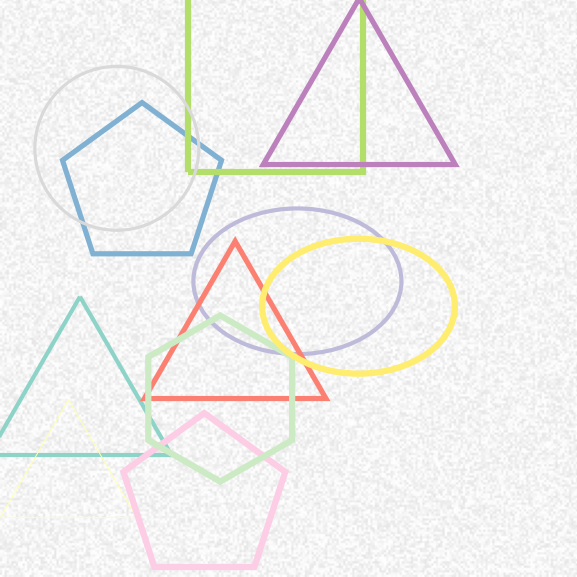[{"shape": "triangle", "thickness": 2, "radius": 0.91, "center": [0.138, 0.303]}, {"shape": "triangle", "thickness": 0.5, "radius": 0.68, "center": [0.119, 0.171]}, {"shape": "oval", "thickness": 2, "radius": 0.9, "center": [0.515, 0.512]}, {"shape": "triangle", "thickness": 2.5, "radius": 0.91, "center": [0.407, 0.4]}, {"shape": "pentagon", "thickness": 2.5, "radius": 0.72, "center": [0.246, 0.677]}, {"shape": "square", "thickness": 3, "radius": 0.76, "center": [0.477, 0.853]}, {"shape": "pentagon", "thickness": 3, "radius": 0.74, "center": [0.354, 0.137]}, {"shape": "circle", "thickness": 1.5, "radius": 0.71, "center": [0.202, 0.742]}, {"shape": "triangle", "thickness": 2.5, "radius": 0.96, "center": [0.622, 0.81]}, {"shape": "hexagon", "thickness": 3, "radius": 0.72, "center": [0.381, 0.309]}, {"shape": "oval", "thickness": 3, "radius": 0.83, "center": [0.621, 0.469]}]